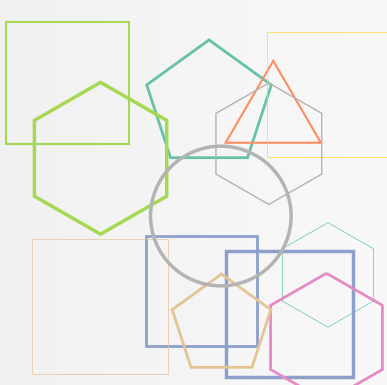[{"shape": "pentagon", "thickness": 2, "radius": 0.85, "center": [0.539, 0.727]}, {"shape": "hexagon", "thickness": 0.5, "radius": 0.68, "center": [0.846, 0.286]}, {"shape": "triangle", "thickness": 1.5, "radius": 0.71, "center": [0.705, 0.7]}, {"shape": "square", "thickness": 2, "radius": 0.72, "center": [0.52, 0.244]}, {"shape": "square", "thickness": 2.5, "radius": 0.82, "center": [0.747, 0.185]}, {"shape": "hexagon", "thickness": 2, "radius": 0.83, "center": [0.843, 0.124]}, {"shape": "hexagon", "thickness": 2.5, "radius": 0.99, "center": [0.26, 0.589]}, {"shape": "square", "thickness": 1.5, "radius": 0.79, "center": [0.174, 0.785]}, {"shape": "square", "thickness": 0.5, "radius": 0.81, "center": [0.851, 0.754]}, {"shape": "square", "thickness": 0.5, "radius": 0.88, "center": [0.258, 0.203]}, {"shape": "pentagon", "thickness": 2, "radius": 0.67, "center": [0.572, 0.154]}, {"shape": "hexagon", "thickness": 1, "radius": 0.79, "center": [0.694, 0.627]}, {"shape": "circle", "thickness": 2.5, "radius": 0.91, "center": [0.57, 0.439]}]